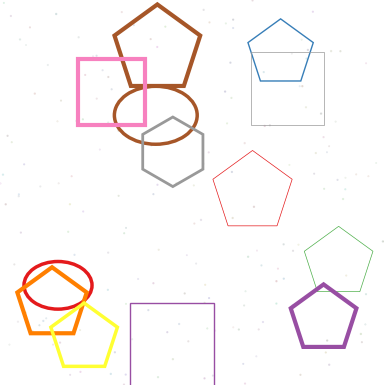[{"shape": "oval", "thickness": 2.5, "radius": 0.44, "center": [0.151, 0.259]}, {"shape": "pentagon", "thickness": 0.5, "radius": 0.54, "center": [0.656, 0.501]}, {"shape": "pentagon", "thickness": 1, "radius": 0.45, "center": [0.729, 0.862]}, {"shape": "pentagon", "thickness": 0.5, "radius": 0.47, "center": [0.88, 0.318]}, {"shape": "square", "thickness": 1, "radius": 0.54, "center": [0.447, 0.105]}, {"shape": "pentagon", "thickness": 3, "radius": 0.45, "center": [0.841, 0.172]}, {"shape": "pentagon", "thickness": 3, "radius": 0.47, "center": [0.135, 0.211]}, {"shape": "pentagon", "thickness": 2.5, "radius": 0.45, "center": [0.219, 0.122]}, {"shape": "pentagon", "thickness": 3, "radius": 0.59, "center": [0.409, 0.871]}, {"shape": "oval", "thickness": 2.5, "radius": 0.54, "center": [0.405, 0.701]}, {"shape": "square", "thickness": 3, "radius": 0.43, "center": [0.29, 0.761]}, {"shape": "square", "thickness": 0.5, "radius": 0.47, "center": [0.747, 0.77]}, {"shape": "hexagon", "thickness": 2, "radius": 0.45, "center": [0.449, 0.606]}]